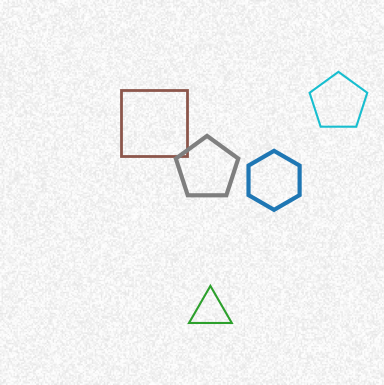[{"shape": "hexagon", "thickness": 3, "radius": 0.38, "center": [0.712, 0.532]}, {"shape": "triangle", "thickness": 1.5, "radius": 0.32, "center": [0.547, 0.193]}, {"shape": "square", "thickness": 2, "radius": 0.43, "center": [0.4, 0.681]}, {"shape": "pentagon", "thickness": 3, "radius": 0.43, "center": [0.538, 0.562]}, {"shape": "pentagon", "thickness": 1.5, "radius": 0.39, "center": [0.879, 0.735]}]